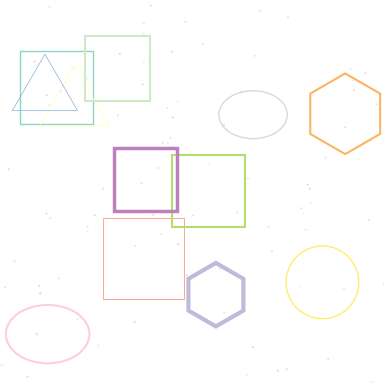[{"shape": "square", "thickness": 1, "radius": 0.48, "center": [0.147, 0.773]}, {"shape": "triangle", "thickness": 0.5, "radius": 0.52, "center": [0.193, 0.725]}, {"shape": "hexagon", "thickness": 3, "radius": 0.41, "center": [0.561, 0.235]}, {"shape": "square", "thickness": 0.5, "radius": 0.52, "center": [0.372, 0.328]}, {"shape": "triangle", "thickness": 0.5, "radius": 0.49, "center": [0.117, 0.761]}, {"shape": "hexagon", "thickness": 1.5, "radius": 0.52, "center": [0.897, 0.704]}, {"shape": "square", "thickness": 1.5, "radius": 0.47, "center": [0.541, 0.504]}, {"shape": "oval", "thickness": 1.5, "radius": 0.54, "center": [0.124, 0.132]}, {"shape": "oval", "thickness": 1, "radius": 0.44, "center": [0.657, 0.702]}, {"shape": "square", "thickness": 2.5, "radius": 0.41, "center": [0.378, 0.533]}, {"shape": "square", "thickness": 1.5, "radius": 0.42, "center": [0.306, 0.821]}, {"shape": "circle", "thickness": 1, "radius": 0.47, "center": [0.837, 0.267]}]